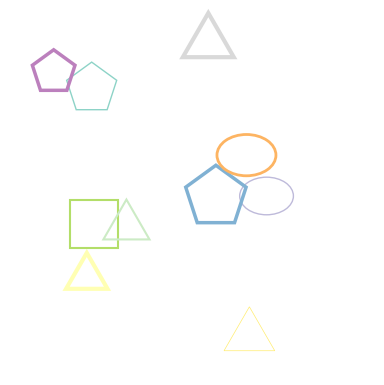[{"shape": "pentagon", "thickness": 1, "radius": 0.34, "center": [0.238, 0.77]}, {"shape": "triangle", "thickness": 3, "radius": 0.31, "center": [0.225, 0.281]}, {"shape": "oval", "thickness": 1, "radius": 0.35, "center": [0.692, 0.491]}, {"shape": "pentagon", "thickness": 2.5, "radius": 0.41, "center": [0.561, 0.488]}, {"shape": "oval", "thickness": 2, "radius": 0.38, "center": [0.64, 0.597]}, {"shape": "square", "thickness": 1.5, "radius": 0.31, "center": [0.243, 0.419]}, {"shape": "triangle", "thickness": 3, "radius": 0.38, "center": [0.541, 0.89]}, {"shape": "pentagon", "thickness": 2.5, "radius": 0.29, "center": [0.139, 0.812]}, {"shape": "triangle", "thickness": 1.5, "radius": 0.35, "center": [0.328, 0.413]}, {"shape": "triangle", "thickness": 0.5, "radius": 0.38, "center": [0.648, 0.127]}]